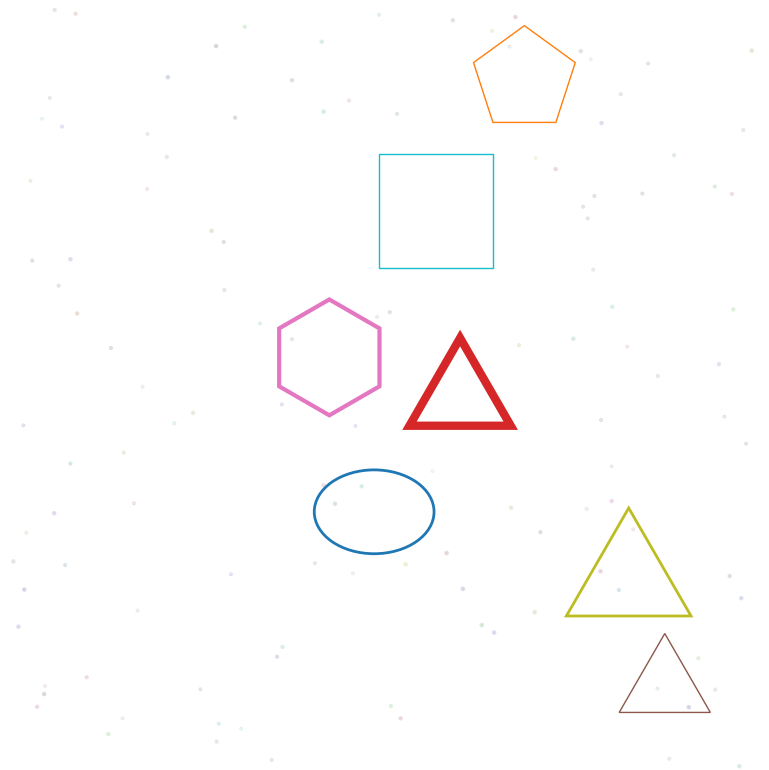[{"shape": "oval", "thickness": 1, "radius": 0.39, "center": [0.486, 0.335]}, {"shape": "pentagon", "thickness": 0.5, "radius": 0.35, "center": [0.681, 0.897]}, {"shape": "triangle", "thickness": 3, "radius": 0.38, "center": [0.598, 0.485]}, {"shape": "triangle", "thickness": 0.5, "radius": 0.34, "center": [0.863, 0.109]}, {"shape": "hexagon", "thickness": 1.5, "radius": 0.38, "center": [0.428, 0.536]}, {"shape": "triangle", "thickness": 1, "radius": 0.47, "center": [0.816, 0.247]}, {"shape": "square", "thickness": 0.5, "radius": 0.37, "center": [0.566, 0.726]}]